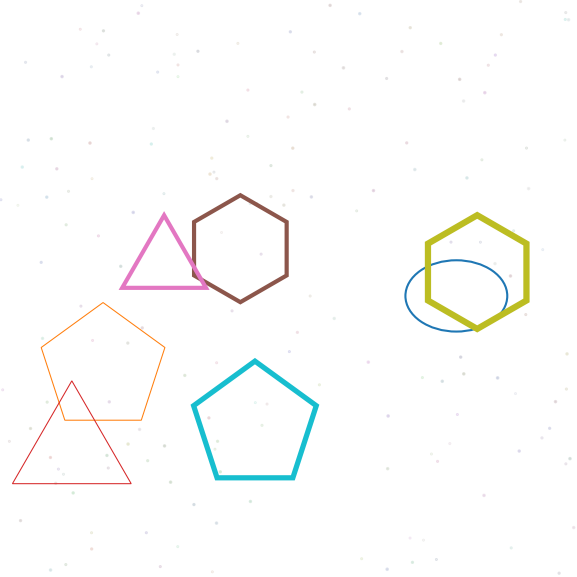[{"shape": "oval", "thickness": 1, "radius": 0.44, "center": [0.79, 0.487]}, {"shape": "pentagon", "thickness": 0.5, "radius": 0.56, "center": [0.178, 0.363]}, {"shape": "triangle", "thickness": 0.5, "radius": 0.59, "center": [0.124, 0.221]}, {"shape": "hexagon", "thickness": 2, "radius": 0.46, "center": [0.416, 0.568]}, {"shape": "triangle", "thickness": 2, "radius": 0.42, "center": [0.284, 0.543]}, {"shape": "hexagon", "thickness": 3, "radius": 0.49, "center": [0.826, 0.528]}, {"shape": "pentagon", "thickness": 2.5, "radius": 0.56, "center": [0.441, 0.262]}]